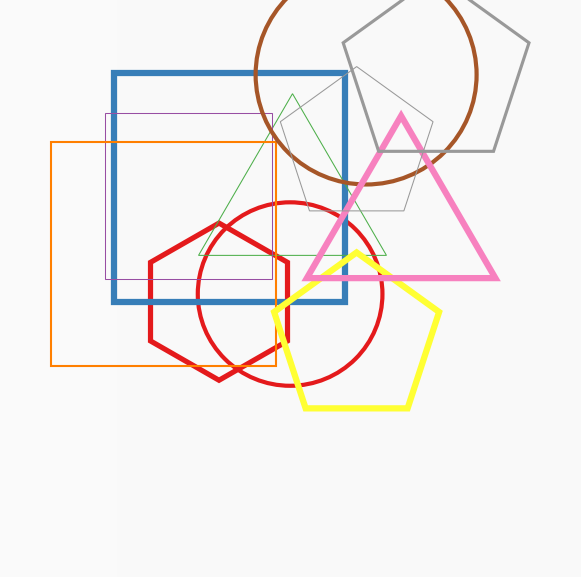[{"shape": "circle", "thickness": 2, "radius": 0.79, "center": [0.499, 0.49]}, {"shape": "hexagon", "thickness": 2.5, "radius": 0.68, "center": [0.377, 0.477]}, {"shape": "square", "thickness": 3, "radius": 0.99, "center": [0.395, 0.675]}, {"shape": "triangle", "thickness": 0.5, "radius": 0.93, "center": [0.503, 0.65]}, {"shape": "square", "thickness": 0.5, "radius": 0.72, "center": [0.324, 0.659]}, {"shape": "square", "thickness": 1, "radius": 0.97, "center": [0.281, 0.559]}, {"shape": "pentagon", "thickness": 3, "radius": 0.75, "center": [0.614, 0.413]}, {"shape": "circle", "thickness": 2, "radius": 0.95, "center": [0.63, 0.87]}, {"shape": "triangle", "thickness": 3, "radius": 0.94, "center": [0.69, 0.611]}, {"shape": "pentagon", "thickness": 1.5, "radius": 0.84, "center": [0.75, 0.873]}, {"shape": "pentagon", "thickness": 0.5, "radius": 0.69, "center": [0.614, 0.746]}]